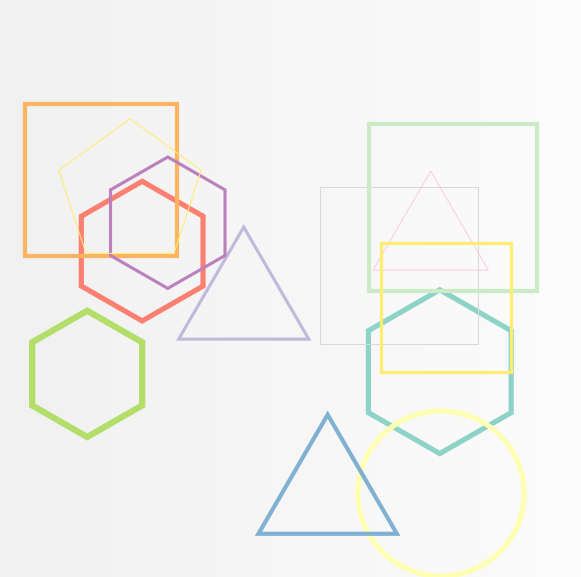[{"shape": "hexagon", "thickness": 2.5, "radius": 0.71, "center": [0.757, 0.356]}, {"shape": "circle", "thickness": 2.5, "radius": 0.71, "center": [0.759, 0.145]}, {"shape": "triangle", "thickness": 1.5, "radius": 0.65, "center": [0.419, 0.477]}, {"shape": "hexagon", "thickness": 2.5, "radius": 0.6, "center": [0.245, 0.564]}, {"shape": "triangle", "thickness": 2, "radius": 0.69, "center": [0.564, 0.144]}, {"shape": "square", "thickness": 2, "radius": 0.65, "center": [0.174, 0.687]}, {"shape": "hexagon", "thickness": 3, "radius": 0.55, "center": [0.15, 0.352]}, {"shape": "triangle", "thickness": 0.5, "radius": 0.57, "center": [0.741, 0.589]}, {"shape": "square", "thickness": 0.5, "radius": 0.68, "center": [0.686, 0.539]}, {"shape": "hexagon", "thickness": 1.5, "radius": 0.57, "center": [0.289, 0.614]}, {"shape": "square", "thickness": 2, "radius": 0.72, "center": [0.78, 0.639]}, {"shape": "square", "thickness": 1.5, "radius": 0.56, "center": [0.767, 0.467]}, {"shape": "pentagon", "thickness": 0.5, "radius": 0.64, "center": [0.224, 0.665]}]